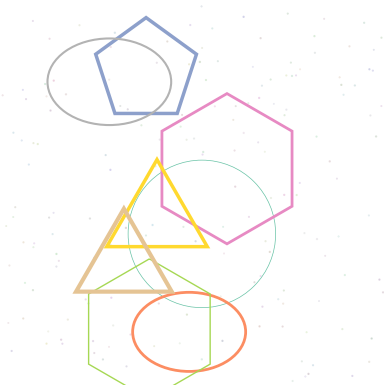[{"shape": "circle", "thickness": 0.5, "radius": 0.96, "center": [0.524, 0.392]}, {"shape": "oval", "thickness": 2, "radius": 0.73, "center": [0.491, 0.138]}, {"shape": "pentagon", "thickness": 2.5, "radius": 0.69, "center": [0.379, 0.817]}, {"shape": "hexagon", "thickness": 2, "radius": 0.98, "center": [0.59, 0.562]}, {"shape": "hexagon", "thickness": 1, "radius": 0.91, "center": [0.388, 0.145]}, {"shape": "triangle", "thickness": 2.5, "radius": 0.75, "center": [0.408, 0.435]}, {"shape": "triangle", "thickness": 3, "radius": 0.72, "center": [0.322, 0.314]}, {"shape": "oval", "thickness": 1.5, "radius": 0.8, "center": [0.284, 0.788]}]